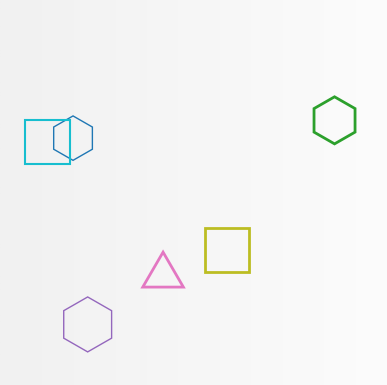[{"shape": "hexagon", "thickness": 1, "radius": 0.29, "center": [0.188, 0.641]}, {"shape": "hexagon", "thickness": 2, "radius": 0.31, "center": [0.863, 0.687]}, {"shape": "hexagon", "thickness": 1, "radius": 0.36, "center": [0.226, 0.157]}, {"shape": "triangle", "thickness": 2, "radius": 0.3, "center": [0.421, 0.285]}, {"shape": "square", "thickness": 2, "radius": 0.29, "center": [0.586, 0.351]}, {"shape": "square", "thickness": 1.5, "radius": 0.29, "center": [0.122, 0.631]}]